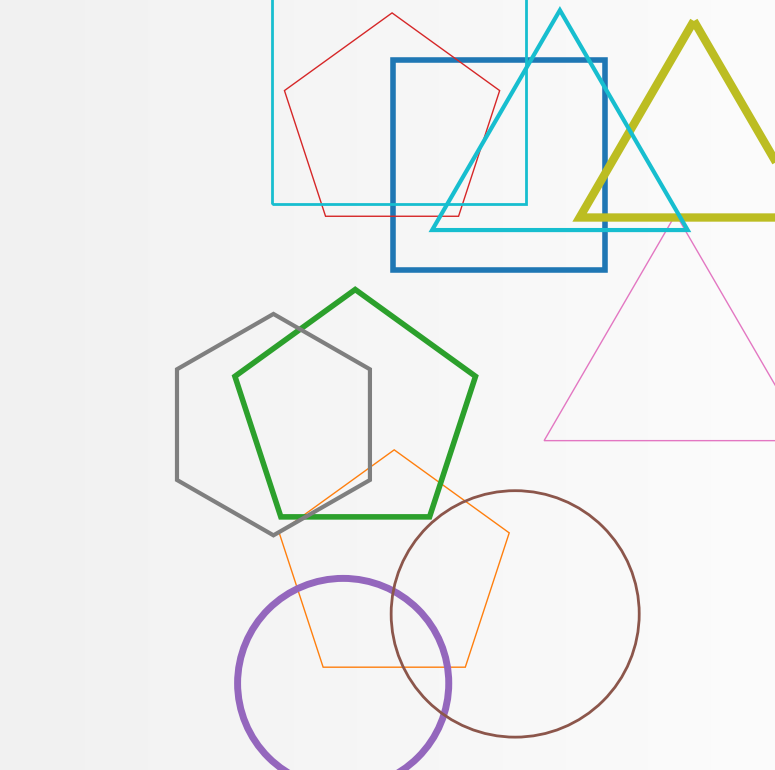[{"shape": "square", "thickness": 2, "radius": 0.68, "center": [0.643, 0.786]}, {"shape": "pentagon", "thickness": 0.5, "radius": 0.78, "center": [0.509, 0.26]}, {"shape": "pentagon", "thickness": 2, "radius": 0.82, "center": [0.458, 0.461]}, {"shape": "pentagon", "thickness": 0.5, "radius": 0.73, "center": [0.506, 0.837]}, {"shape": "circle", "thickness": 2.5, "radius": 0.68, "center": [0.443, 0.113]}, {"shape": "circle", "thickness": 1, "radius": 0.8, "center": [0.665, 0.203]}, {"shape": "triangle", "thickness": 0.5, "radius": 0.98, "center": [0.872, 0.526]}, {"shape": "hexagon", "thickness": 1.5, "radius": 0.72, "center": [0.353, 0.449]}, {"shape": "triangle", "thickness": 3, "radius": 0.85, "center": [0.895, 0.803]}, {"shape": "triangle", "thickness": 1.5, "radius": 0.95, "center": [0.722, 0.796]}, {"shape": "square", "thickness": 1, "radius": 0.82, "center": [0.514, 0.9]}]